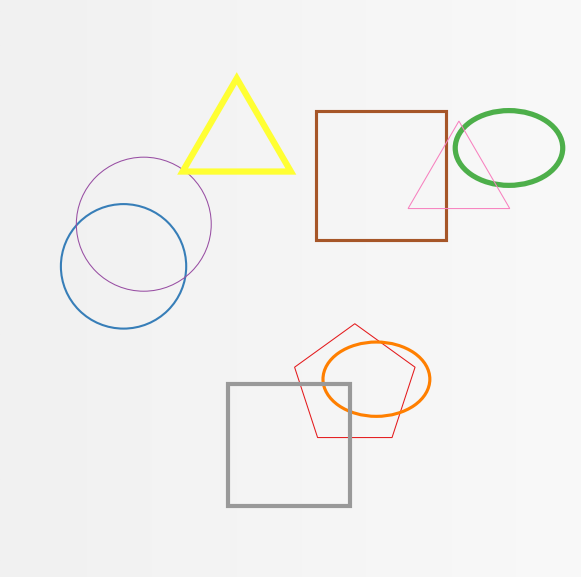[{"shape": "pentagon", "thickness": 0.5, "radius": 0.54, "center": [0.61, 0.33]}, {"shape": "circle", "thickness": 1, "radius": 0.54, "center": [0.213, 0.538]}, {"shape": "oval", "thickness": 2.5, "radius": 0.46, "center": [0.876, 0.743]}, {"shape": "circle", "thickness": 0.5, "radius": 0.58, "center": [0.247, 0.611]}, {"shape": "oval", "thickness": 1.5, "radius": 0.46, "center": [0.648, 0.343]}, {"shape": "triangle", "thickness": 3, "radius": 0.54, "center": [0.407, 0.756]}, {"shape": "square", "thickness": 1.5, "radius": 0.56, "center": [0.655, 0.695]}, {"shape": "triangle", "thickness": 0.5, "radius": 0.51, "center": [0.79, 0.688]}, {"shape": "square", "thickness": 2, "radius": 0.53, "center": [0.497, 0.228]}]